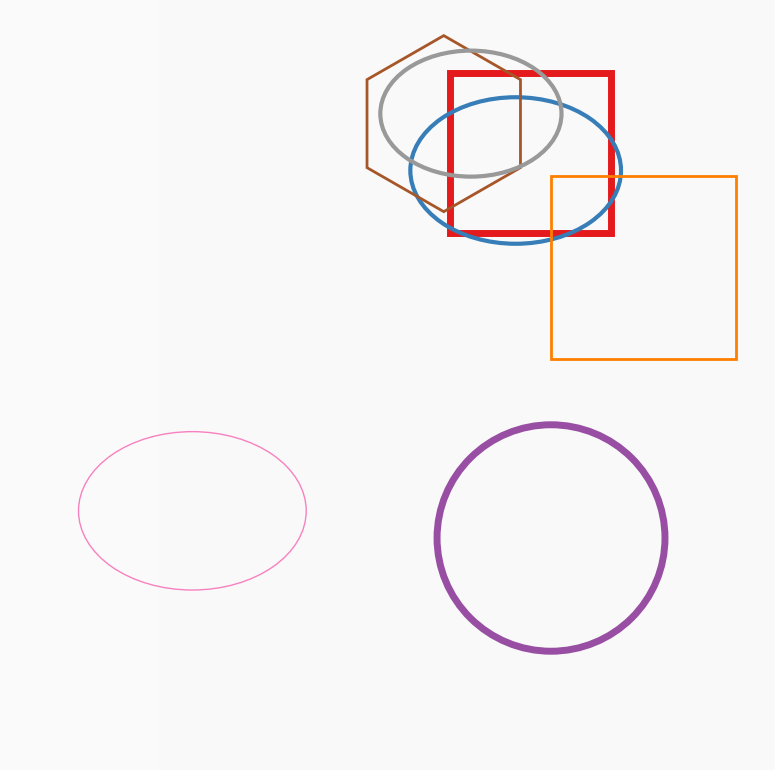[{"shape": "square", "thickness": 2.5, "radius": 0.52, "center": [0.684, 0.801]}, {"shape": "oval", "thickness": 1.5, "radius": 0.68, "center": [0.665, 0.779]}, {"shape": "circle", "thickness": 2.5, "radius": 0.74, "center": [0.711, 0.301]}, {"shape": "square", "thickness": 1, "radius": 0.59, "center": [0.83, 0.652]}, {"shape": "hexagon", "thickness": 1, "radius": 0.57, "center": [0.573, 0.839]}, {"shape": "oval", "thickness": 0.5, "radius": 0.73, "center": [0.248, 0.337]}, {"shape": "oval", "thickness": 1.5, "radius": 0.58, "center": [0.608, 0.852]}]